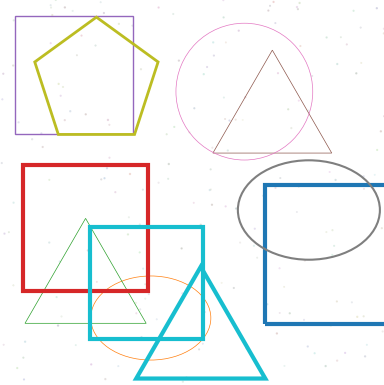[{"shape": "square", "thickness": 3, "radius": 0.9, "center": [0.868, 0.338]}, {"shape": "oval", "thickness": 0.5, "radius": 0.78, "center": [0.392, 0.174]}, {"shape": "triangle", "thickness": 0.5, "radius": 0.91, "center": [0.222, 0.251]}, {"shape": "square", "thickness": 3, "radius": 0.81, "center": [0.221, 0.408]}, {"shape": "square", "thickness": 1, "radius": 0.76, "center": [0.192, 0.805]}, {"shape": "triangle", "thickness": 0.5, "radius": 0.89, "center": [0.707, 0.692]}, {"shape": "circle", "thickness": 0.5, "radius": 0.89, "center": [0.635, 0.762]}, {"shape": "oval", "thickness": 1.5, "radius": 0.92, "center": [0.802, 0.455]}, {"shape": "pentagon", "thickness": 2, "radius": 0.84, "center": [0.25, 0.787]}, {"shape": "triangle", "thickness": 3, "radius": 0.97, "center": [0.521, 0.114]}, {"shape": "square", "thickness": 3, "radius": 0.73, "center": [0.38, 0.265]}]